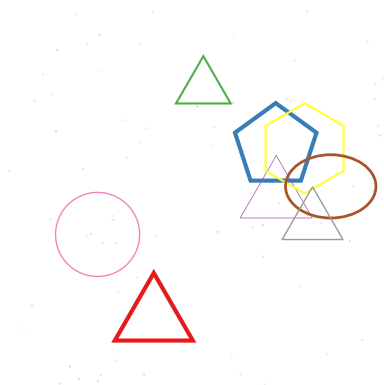[{"shape": "triangle", "thickness": 3, "radius": 0.58, "center": [0.399, 0.174]}, {"shape": "pentagon", "thickness": 3, "radius": 0.56, "center": [0.716, 0.621]}, {"shape": "triangle", "thickness": 1.5, "radius": 0.41, "center": [0.528, 0.772]}, {"shape": "triangle", "thickness": 0.5, "radius": 0.54, "center": [0.718, 0.488]}, {"shape": "hexagon", "thickness": 1.5, "radius": 0.59, "center": [0.791, 0.615]}, {"shape": "oval", "thickness": 2, "radius": 0.59, "center": [0.859, 0.516]}, {"shape": "circle", "thickness": 1, "radius": 0.55, "center": [0.253, 0.391]}, {"shape": "triangle", "thickness": 1, "radius": 0.46, "center": [0.812, 0.423]}]